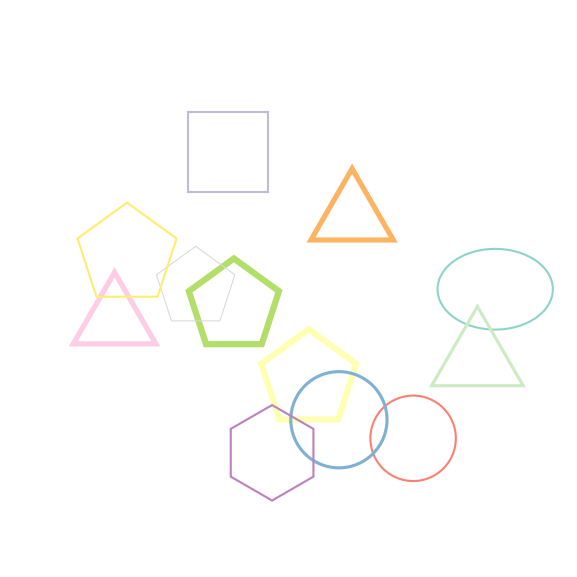[{"shape": "oval", "thickness": 1, "radius": 0.5, "center": [0.857, 0.498]}, {"shape": "pentagon", "thickness": 3, "radius": 0.43, "center": [0.535, 0.343]}, {"shape": "square", "thickness": 1, "radius": 0.35, "center": [0.395, 0.736]}, {"shape": "circle", "thickness": 1, "radius": 0.37, "center": [0.715, 0.24]}, {"shape": "circle", "thickness": 1.5, "radius": 0.42, "center": [0.587, 0.272]}, {"shape": "triangle", "thickness": 2.5, "radius": 0.41, "center": [0.61, 0.625]}, {"shape": "pentagon", "thickness": 3, "radius": 0.41, "center": [0.405, 0.47]}, {"shape": "triangle", "thickness": 2.5, "radius": 0.41, "center": [0.198, 0.445]}, {"shape": "pentagon", "thickness": 0.5, "radius": 0.36, "center": [0.339, 0.501]}, {"shape": "hexagon", "thickness": 1, "radius": 0.41, "center": [0.471, 0.215]}, {"shape": "triangle", "thickness": 1.5, "radius": 0.46, "center": [0.827, 0.377]}, {"shape": "pentagon", "thickness": 1, "radius": 0.45, "center": [0.22, 0.558]}]